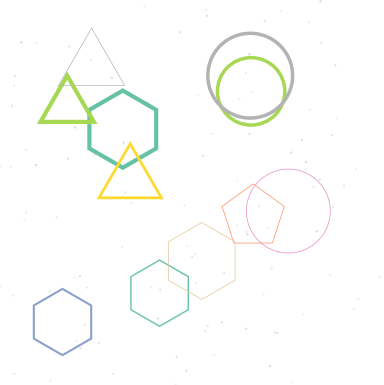[{"shape": "hexagon", "thickness": 3, "radius": 0.5, "center": [0.319, 0.665]}, {"shape": "hexagon", "thickness": 1, "radius": 0.43, "center": [0.415, 0.239]}, {"shape": "pentagon", "thickness": 0.5, "radius": 0.42, "center": [0.658, 0.437]}, {"shape": "hexagon", "thickness": 1.5, "radius": 0.43, "center": [0.162, 0.164]}, {"shape": "circle", "thickness": 0.5, "radius": 0.55, "center": [0.749, 0.452]}, {"shape": "triangle", "thickness": 3, "radius": 0.4, "center": [0.174, 0.723]}, {"shape": "circle", "thickness": 2.5, "radius": 0.44, "center": [0.652, 0.763]}, {"shape": "triangle", "thickness": 2, "radius": 0.47, "center": [0.338, 0.533]}, {"shape": "hexagon", "thickness": 0.5, "radius": 0.5, "center": [0.524, 0.322]}, {"shape": "circle", "thickness": 2.5, "radius": 0.55, "center": [0.65, 0.803]}, {"shape": "triangle", "thickness": 0.5, "radius": 0.49, "center": [0.238, 0.828]}]